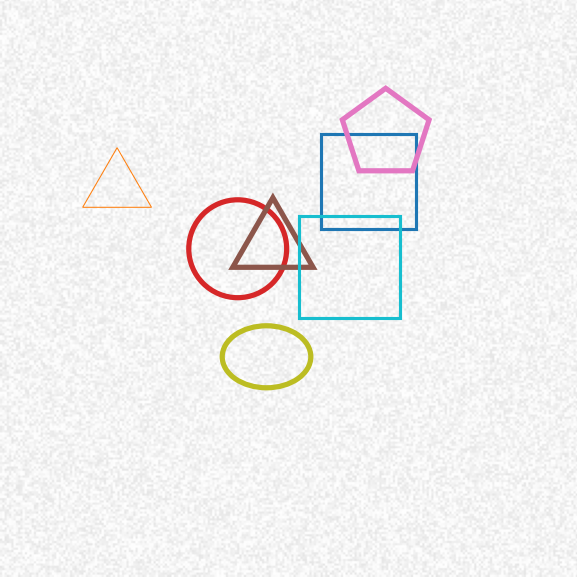[{"shape": "square", "thickness": 1.5, "radius": 0.41, "center": [0.638, 0.684]}, {"shape": "triangle", "thickness": 0.5, "radius": 0.34, "center": [0.203, 0.675]}, {"shape": "circle", "thickness": 2.5, "radius": 0.42, "center": [0.412, 0.568]}, {"shape": "triangle", "thickness": 2.5, "radius": 0.4, "center": [0.473, 0.576]}, {"shape": "pentagon", "thickness": 2.5, "radius": 0.39, "center": [0.668, 0.767]}, {"shape": "oval", "thickness": 2.5, "radius": 0.38, "center": [0.462, 0.381]}, {"shape": "square", "thickness": 1.5, "radius": 0.44, "center": [0.605, 0.537]}]